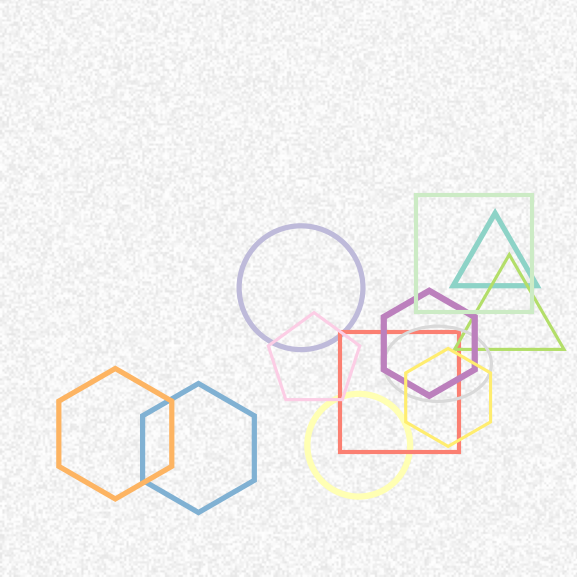[{"shape": "triangle", "thickness": 2.5, "radius": 0.42, "center": [0.857, 0.546]}, {"shape": "circle", "thickness": 3, "radius": 0.44, "center": [0.621, 0.228]}, {"shape": "circle", "thickness": 2.5, "radius": 0.54, "center": [0.521, 0.501]}, {"shape": "square", "thickness": 2, "radius": 0.52, "center": [0.692, 0.321]}, {"shape": "hexagon", "thickness": 2.5, "radius": 0.56, "center": [0.344, 0.223]}, {"shape": "hexagon", "thickness": 2.5, "radius": 0.56, "center": [0.2, 0.248]}, {"shape": "triangle", "thickness": 1.5, "radius": 0.55, "center": [0.882, 0.449]}, {"shape": "pentagon", "thickness": 1.5, "radius": 0.42, "center": [0.544, 0.375]}, {"shape": "oval", "thickness": 1.5, "radius": 0.47, "center": [0.758, 0.369]}, {"shape": "hexagon", "thickness": 3, "radius": 0.45, "center": [0.743, 0.405]}, {"shape": "square", "thickness": 2, "radius": 0.51, "center": [0.821, 0.56]}, {"shape": "hexagon", "thickness": 1.5, "radius": 0.42, "center": [0.776, 0.311]}]